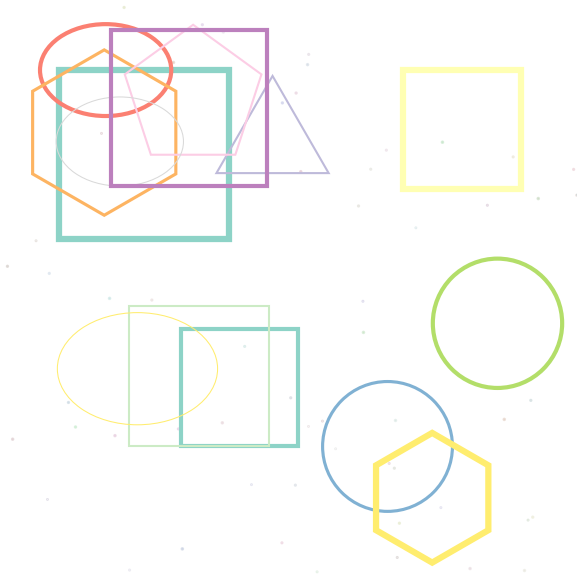[{"shape": "square", "thickness": 2, "radius": 0.51, "center": [0.415, 0.328]}, {"shape": "square", "thickness": 3, "radius": 0.73, "center": [0.249, 0.732]}, {"shape": "square", "thickness": 3, "radius": 0.51, "center": [0.8, 0.775]}, {"shape": "triangle", "thickness": 1, "radius": 0.56, "center": [0.472, 0.755]}, {"shape": "oval", "thickness": 2, "radius": 0.57, "center": [0.183, 0.878]}, {"shape": "circle", "thickness": 1.5, "radius": 0.56, "center": [0.671, 0.226]}, {"shape": "hexagon", "thickness": 1.5, "radius": 0.72, "center": [0.18, 0.77]}, {"shape": "circle", "thickness": 2, "radius": 0.56, "center": [0.861, 0.439]}, {"shape": "pentagon", "thickness": 1, "radius": 0.62, "center": [0.334, 0.832]}, {"shape": "oval", "thickness": 0.5, "radius": 0.55, "center": [0.208, 0.754]}, {"shape": "square", "thickness": 2, "radius": 0.67, "center": [0.327, 0.812]}, {"shape": "square", "thickness": 1, "radius": 0.61, "center": [0.345, 0.348]}, {"shape": "hexagon", "thickness": 3, "radius": 0.56, "center": [0.748, 0.137]}, {"shape": "oval", "thickness": 0.5, "radius": 0.69, "center": [0.238, 0.361]}]